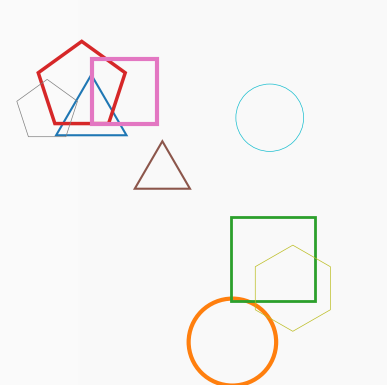[{"shape": "triangle", "thickness": 1.5, "radius": 0.52, "center": [0.236, 0.701]}, {"shape": "circle", "thickness": 3, "radius": 0.56, "center": [0.6, 0.112]}, {"shape": "square", "thickness": 2, "radius": 0.55, "center": [0.705, 0.328]}, {"shape": "pentagon", "thickness": 2.5, "radius": 0.59, "center": [0.211, 0.775]}, {"shape": "triangle", "thickness": 1.5, "radius": 0.41, "center": [0.419, 0.551]}, {"shape": "square", "thickness": 3, "radius": 0.42, "center": [0.322, 0.763]}, {"shape": "pentagon", "thickness": 0.5, "radius": 0.41, "center": [0.122, 0.711]}, {"shape": "hexagon", "thickness": 0.5, "radius": 0.56, "center": [0.756, 0.251]}, {"shape": "circle", "thickness": 0.5, "radius": 0.44, "center": [0.696, 0.694]}]